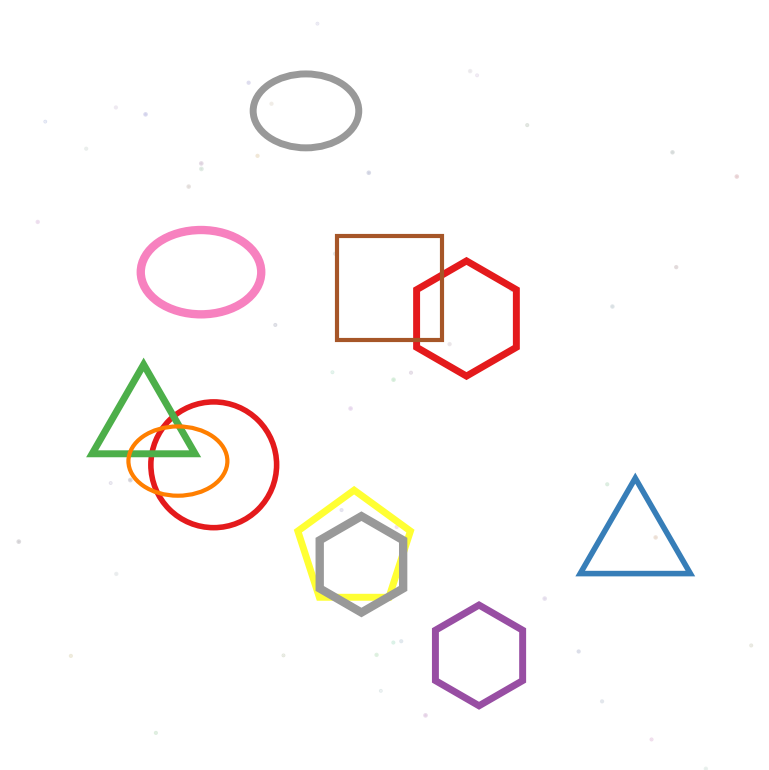[{"shape": "hexagon", "thickness": 2.5, "radius": 0.37, "center": [0.606, 0.586]}, {"shape": "circle", "thickness": 2, "radius": 0.41, "center": [0.278, 0.396]}, {"shape": "triangle", "thickness": 2, "radius": 0.41, "center": [0.825, 0.296]}, {"shape": "triangle", "thickness": 2.5, "radius": 0.39, "center": [0.187, 0.449]}, {"shape": "hexagon", "thickness": 2.5, "radius": 0.33, "center": [0.622, 0.149]}, {"shape": "oval", "thickness": 1.5, "radius": 0.32, "center": [0.231, 0.401]}, {"shape": "pentagon", "thickness": 2.5, "radius": 0.38, "center": [0.46, 0.287]}, {"shape": "square", "thickness": 1.5, "radius": 0.34, "center": [0.506, 0.626]}, {"shape": "oval", "thickness": 3, "radius": 0.39, "center": [0.261, 0.647]}, {"shape": "oval", "thickness": 2.5, "radius": 0.34, "center": [0.397, 0.856]}, {"shape": "hexagon", "thickness": 3, "radius": 0.31, "center": [0.469, 0.267]}]